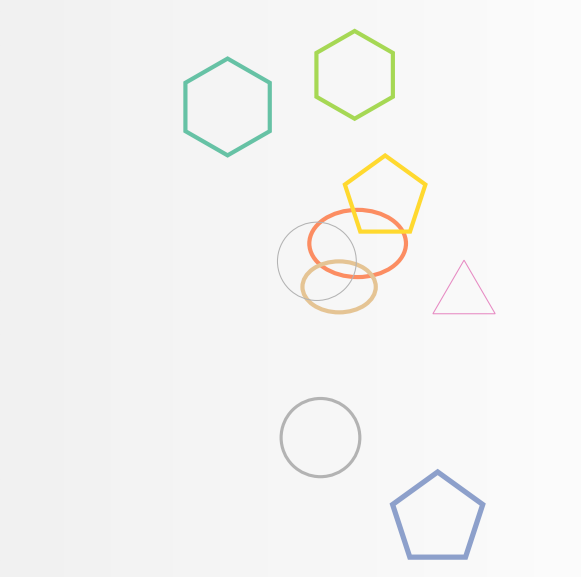[{"shape": "hexagon", "thickness": 2, "radius": 0.42, "center": [0.392, 0.814]}, {"shape": "oval", "thickness": 2, "radius": 0.42, "center": [0.615, 0.578]}, {"shape": "pentagon", "thickness": 2.5, "radius": 0.41, "center": [0.753, 0.1]}, {"shape": "triangle", "thickness": 0.5, "radius": 0.31, "center": [0.798, 0.487]}, {"shape": "hexagon", "thickness": 2, "radius": 0.38, "center": [0.61, 0.87]}, {"shape": "pentagon", "thickness": 2, "radius": 0.36, "center": [0.663, 0.657]}, {"shape": "oval", "thickness": 2, "radius": 0.32, "center": [0.583, 0.502]}, {"shape": "circle", "thickness": 0.5, "radius": 0.34, "center": [0.545, 0.547]}, {"shape": "circle", "thickness": 1.5, "radius": 0.34, "center": [0.551, 0.241]}]